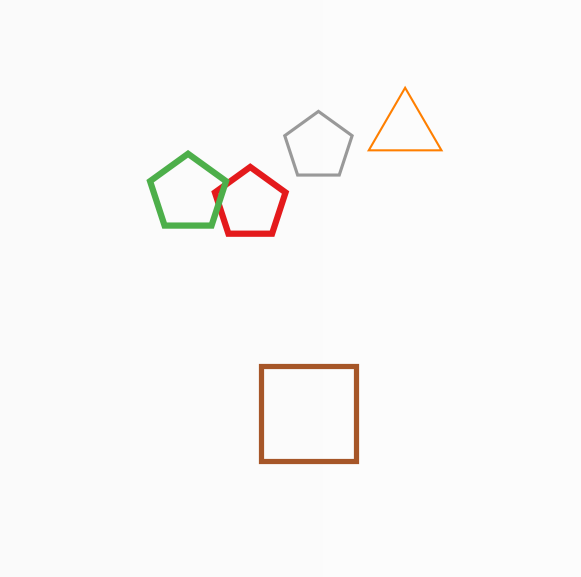[{"shape": "pentagon", "thickness": 3, "radius": 0.32, "center": [0.431, 0.646]}, {"shape": "pentagon", "thickness": 3, "radius": 0.34, "center": [0.324, 0.664]}, {"shape": "triangle", "thickness": 1, "radius": 0.36, "center": [0.697, 0.775]}, {"shape": "square", "thickness": 2.5, "radius": 0.41, "center": [0.531, 0.283]}, {"shape": "pentagon", "thickness": 1.5, "radius": 0.3, "center": [0.548, 0.745]}]